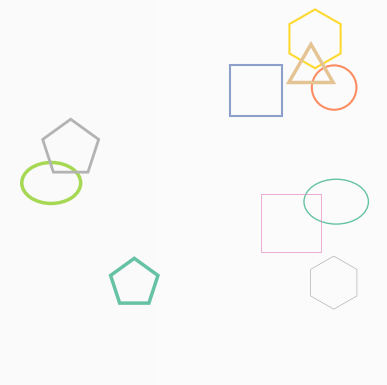[{"shape": "oval", "thickness": 1, "radius": 0.42, "center": [0.868, 0.476]}, {"shape": "pentagon", "thickness": 2.5, "radius": 0.32, "center": [0.347, 0.265]}, {"shape": "circle", "thickness": 1.5, "radius": 0.29, "center": [0.862, 0.773]}, {"shape": "square", "thickness": 1.5, "radius": 0.33, "center": [0.661, 0.765]}, {"shape": "square", "thickness": 0.5, "radius": 0.38, "center": [0.751, 0.421]}, {"shape": "oval", "thickness": 2.5, "radius": 0.38, "center": [0.132, 0.525]}, {"shape": "hexagon", "thickness": 1.5, "radius": 0.38, "center": [0.813, 0.899]}, {"shape": "triangle", "thickness": 2.5, "radius": 0.33, "center": [0.802, 0.819]}, {"shape": "pentagon", "thickness": 2, "radius": 0.38, "center": [0.182, 0.614]}, {"shape": "hexagon", "thickness": 0.5, "radius": 0.34, "center": [0.861, 0.266]}]